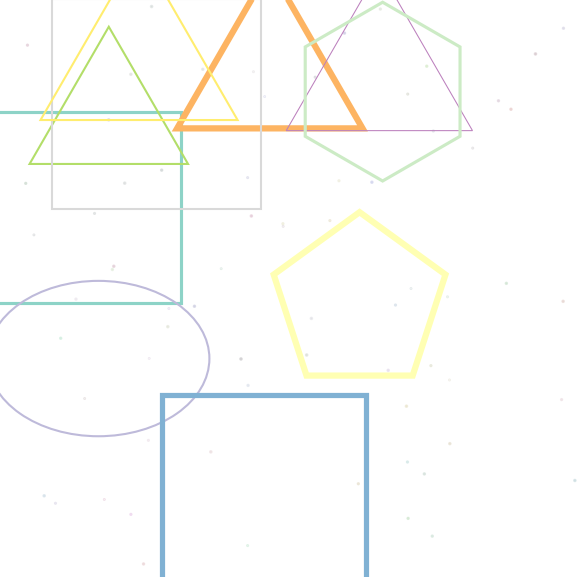[{"shape": "square", "thickness": 1.5, "radius": 0.83, "center": [0.149, 0.64]}, {"shape": "pentagon", "thickness": 3, "radius": 0.78, "center": [0.623, 0.475]}, {"shape": "oval", "thickness": 1, "radius": 0.96, "center": [0.17, 0.378]}, {"shape": "square", "thickness": 2.5, "radius": 0.88, "center": [0.457, 0.139]}, {"shape": "triangle", "thickness": 3, "radius": 0.93, "center": [0.467, 0.87]}, {"shape": "triangle", "thickness": 1, "radius": 0.79, "center": [0.188, 0.794]}, {"shape": "square", "thickness": 1, "radius": 0.91, "center": [0.271, 0.819]}, {"shape": "triangle", "thickness": 0.5, "radius": 0.93, "center": [0.657, 0.866]}, {"shape": "hexagon", "thickness": 1.5, "radius": 0.77, "center": [0.663, 0.84]}, {"shape": "triangle", "thickness": 1, "radius": 0.99, "center": [0.241, 0.89]}]